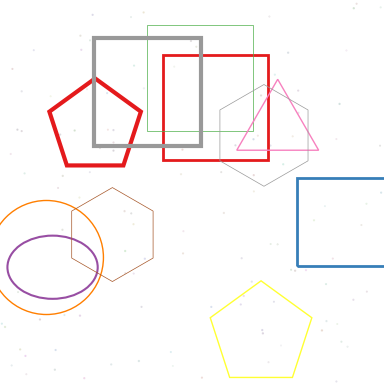[{"shape": "square", "thickness": 2, "radius": 0.69, "center": [0.56, 0.721]}, {"shape": "pentagon", "thickness": 3, "radius": 0.62, "center": [0.247, 0.671]}, {"shape": "square", "thickness": 2, "radius": 0.57, "center": [0.886, 0.424]}, {"shape": "square", "thickness": 0.5, "radius": 0.69, "center": [0.52, 0.797]}, {"shape": "oval", "thickness": 1.5, "radius": 0.59, "center": [0.137, 0.306]}, {"shape": "circle", "thickness": 1, "radius": 0.74, "center": [0.121, 0.331]}, {"shape": "pentagon", "thickness": 1, "radius": 0.69, "center": [0.678, 0.132]}, {"shape": "hexagon", "thickness": 0.5, "radius": 0.61, "center": [0.292, 0.391]}, {"shape": "triangle", "thickness": 1, "radius": 0.61, "center": [0.721, 0.671]}, {"shape": "square", "thickness": 3, "radius": 0.7, "center": [0.383, 0.761]}, {"shape": "hexagon", "thickness": 0.5, "radius": 0.66, "center": [0.686, 0.648]}]